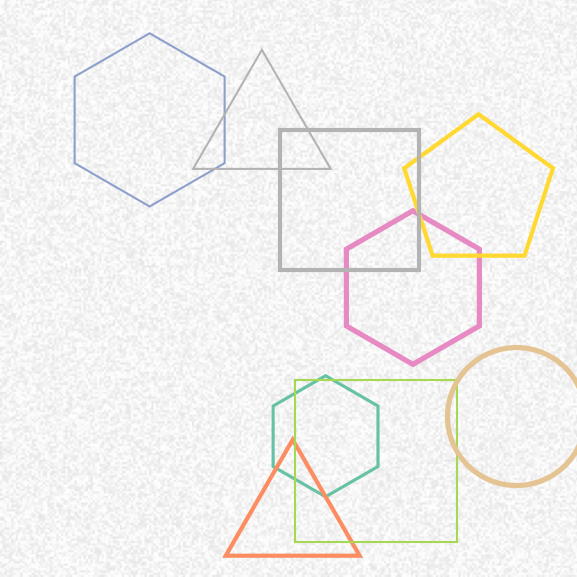[{"shape": "hexagon", "thickness": 1.5, "radius": 0.52, "center": [0.564, 0.244]}, {"shape": "triangle", "thickness": 2, "radius": 0.67, "center": [0.507, 0.104]}, {"shape": "hexagon", "thickness": 1, "radius": 0.75, "center": [0.259, 0.792]}, {"shape": "hexagon", "thickness": 2.5, "radius": 0.66, "center": [0.715, 0.501]}, {"shape": "square", "thickness": 1, "radius": 0.7, "center": [0.651, 0.201]}, {"shape": "pentagon", "thickness": 2, "radius": 0.68, "center": [0.829, 0.666]}, {"shape": "circle", "thickness": 2.5, "radius": 0.6, "center": [0.894, 0.278]}, {"shape": "square", "thickness": 2, "radius": 0.6, "center": [0.605, 0.653]}, {"shape": "triangle", "thickness": 1, "radius": 0.69, "center": [0.453, 0.775]}]